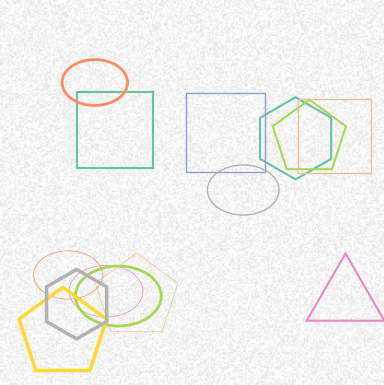[{"shape": "square", "thickness": 1.5, "radius": 0.49, "center": [0.299, 0.663]}, {"shape": "hexagon", "thickness": 1.5, "radius": 0.53, "center": [0.768, 0.641]}, {"shape": "oval", "thickness": 2, "radius": 0.43, "center": [0.246, 0.786]}, {"shape": "oval", "thickness": 0.5, "radius": 0.45, "center": [0.177, 0.286]}, {"shape": "square", "thickness": 1, "radius": 0.51, "center": [0.585, 0.656]}, {"shape": "oval", "thickness": 0.5, "radius": 0.48, "center": [0.275, 0.244]}, {"shape": "triangle", "thickness": 1.5, "radius": 0.58, "center": [0.897, 0.225]}, {"shape": "pentagon", "thickness": 1.5, "radius": 0.5, "center": [0.803, 0.641]}, {"shape": "oval", "thickness": 2, "radius": 0.56, "center": [0.307, 0.231]}, {"shape": "pentagon", "thickness": 2.5, "radius": 0.6, "center": [0.163, 0.134]}, {"shape": "pentagon", "thickness": 0.5, "radius": 0.56, "center": [0.355, 0.229]}, {"shape": "square", "thickness": 1, "radius": 0.48, "center": [0.868, 0.647]}, {"shape": "oval", "thickness": 1, "radius": 0.46, "center": [0.632, 0.506]}, {"shape": "hexagon", "thickness": 2.5, "radius": 0.45, "center": [0.199, 0.21]}]